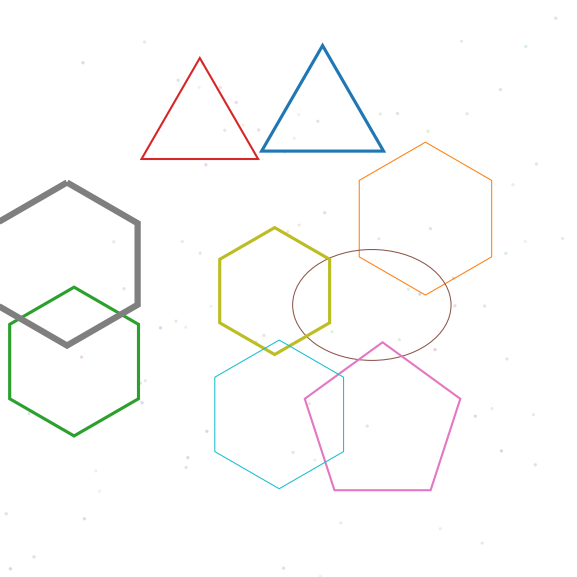[{"shape": "triangle", "thickness": 1.5, "radius": 0.61, "center": [0.559, 0.798]}, {"shape": "hexagon", "thickness": 0.5, "radius": 0.66, "center": [0.737, 0.621]}, {"shape": "hexagon", "thickness": 1.5, "radius": 0.64, "center": [0.128, 0.373]}, {"shape": "triangle", "thickness": 1, "radius": 0.58, "center": [0.346, 0.782]}, {"shape": "oval", "thickness": 0.5, "radius": 0.69, "center": [0.644, 0.471]}, {"shape": "pentagon", "thickness": 1, "radius": 0.71, "center": [0.662, 0.265]}, {"shape": "hexagon", "thickness": 3, "radius": 0.71, "center": [0.116, 0.542]}, {"shape": "hexagon", "thickness": 1.5, "radius": 0.55, "center": [0.476, 0.495]}, {"shape": "hexagon", "thickness": 0.5, "radius": 0.64, "center": [0.483, 0.282]}]